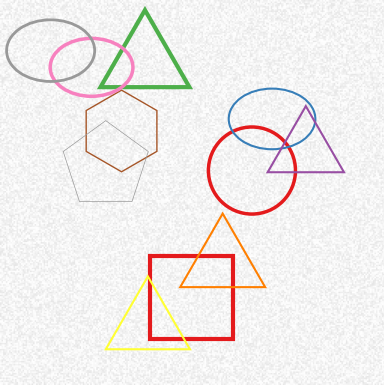[{"shape": "circle", "thickness": 2.5, "radius": 0.57, "center": [0.654, 0.557]}, {"shape": "square", "thickness": 3, "radius": 0.54, "center": [0.497, 0.228]}, {"shape": "oval", "thickness": 1.5, "radius": 0.56, "center": [0.707, 0.691]}, {"shape": "triangle", "thickness": 3, "radius": 0.67, "center": [0.377, 0.84]}, {"shape": "triangle", "thickness": 1.5, "radius": 0.57, "center": [0.794, 0.61]}, {"shape": "triangle", "thickness": 1.5, "radius": 0.64, "center": [0.578, 0.318]}, {"shape": "triangle", "thickness": 1.5, "radius": 0.63, "center": [0.384, 0.156]}, {"shape": "hexagon", "thickness": 1, "radius": 0.53, "center": [0.316, 0.66]}, {"shape": "oval", "thickness": 2.5, "radius": 0.54, "center": [0.238, 0.825]}, {"shape": "oval", "thickness": 2, "radius": 0.57, "center": [0.132, 0.868]}, {"shape": "pentagon", "thickness": 0.5, "radius": 0.58, "center": [0.275, 0.571]}]